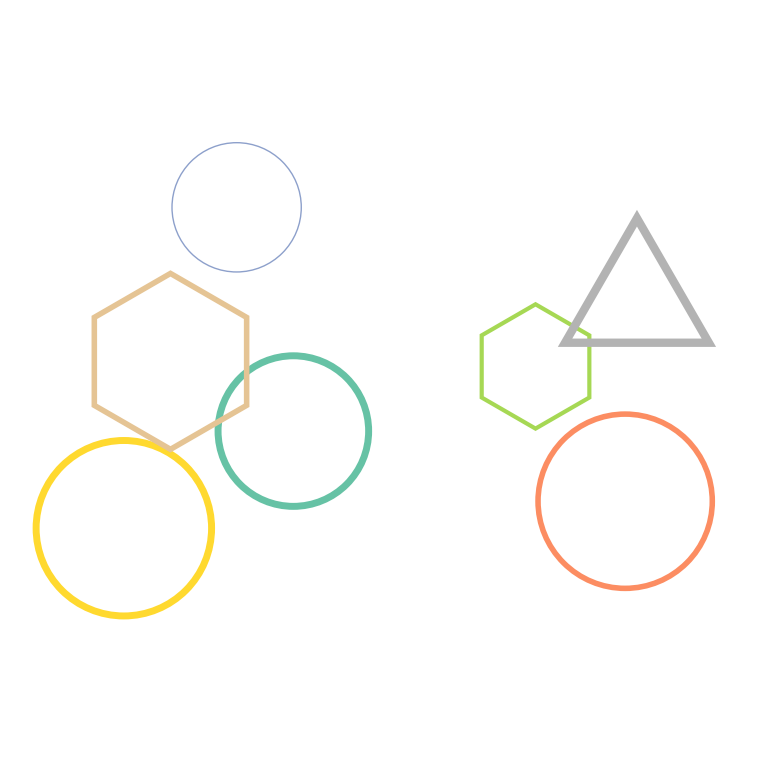[{"shape": "circle", "thickness": 2.5, "radius": 0.49, "center": [0.381, 0.44]}, {"shape": "circle", "thickness": 2, "radius": 0.57, "center": [0.812, 0.349]}, {"shape": "circle", "thickness": 0.5, "radius": 0.42, "center": [0.307, 0.731]}, {"shape": "hexagon", "thickness": 1.5, "radius": 0.4, "center": [0.695, 0.524]}, {"shape": "circle", "thickness": 2.5, "radius": 0.57, "center": [0.161, 0.314]}, {"shape": "hexagon", "thickness": 2, "radius": 0.57, "center": [0.221, 0.531]}, {"shape": "triangle", "thickness": 3, "radius": 0.54, "center": [0.827, 0.609]}]